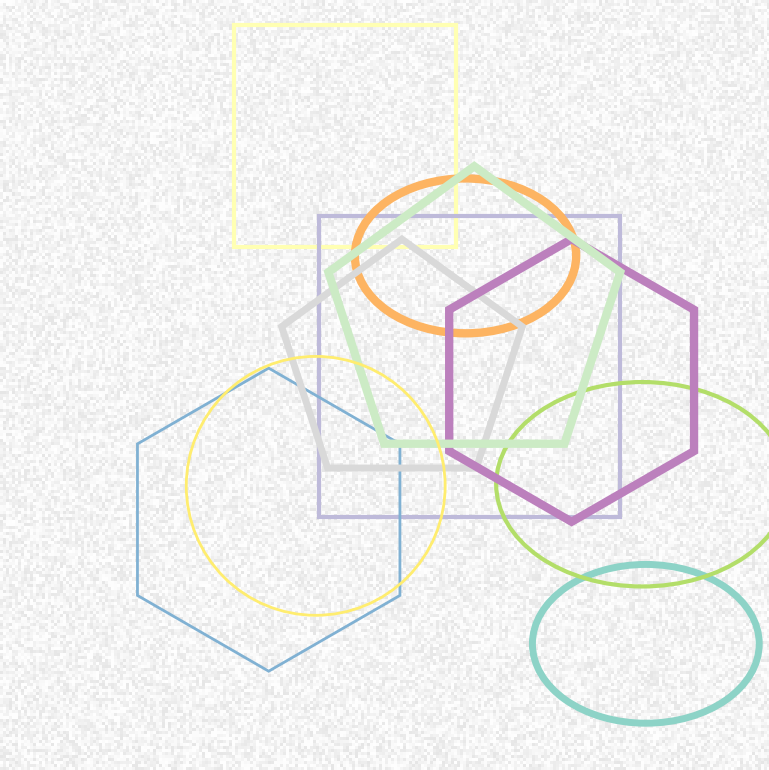[{"shape": "oval", "thickness": 2.5, "radius": 0.74, "center": [0.839, 0.164]}, {"shape": "square", "thickness": 1.5, "radius": 0.72, "center": [0.448, 0.824]}, {"shape": "square", "thickness": 1.5, "radius": 0.98, "center": [0.609, 0.524]}, {"shape": "hexagon", "thickness": 1, "radius": 0.98, "center": [0.349, 0.325]}, {"shape": "oval", "thickness": 3, "radius": 0.72, "center": [0.605, 0.668]}, {"shape": "oval", "thickness": 1.5, "radius": 0.95, "center": [0.834, 0.371]}, {"shape": "pentagon", "thickness": 2.5, "radius": 0.82, "center": [0.522, 0.525]}, {"shape": "hexagon", "thickness": 3, "radius": 0.92, "center": [0.742, 0.506]}, {"shape": "pentagon", "thickness": 3, "radius": 1.0, "center": [0.616, 0.585]}, {"shape": "circle", "thickness": 1, "radius": 0.84, "center": [0.41, 0.369]}]